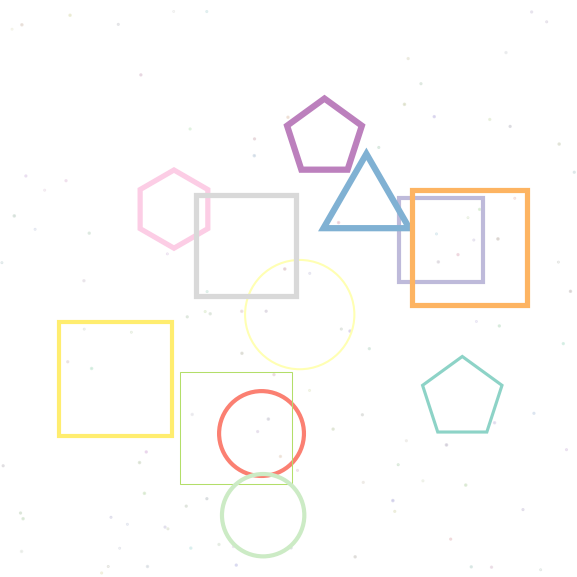[{"shape": "pentagon", "thickness": 1.5, "radius": 0.36, "center": [0.8, 0.31]}, {"shape": "circle", "thickness": 1, "radius": 0.47, "center": [0.519, 0.454]}, {"shape": "square", "thickness": 2, "radius": 0.36, "center": [0.764, 0.584]}, {"shape": "circle", "thickness": 2, "radius": 0.37, "center": [0.453, 0.248]}, {"shape": "triangle", "thickness": 3, "radius": 0.43, "center": [0.634, 0.647]}, {"shape": "square", "thickness": 2.5, "radius": 0.5, "center": [0.814, 0.571]}, {"shape": "square", "thickness": 0.5, "radius": 0.48, "center": [0.408, 0.259]}, {"shape": "hexagon", "thickness": 2.5, "radius": 0.34, "center": [0.301, 0.637]}, {"shape": "square", "thickness": 2.5, "radius": 0.44, "center": [0.426, 0.574]}, {"shape": "pentagon", "thickness": 3, "radius": 0.34, "center": [0.562, 0.76]}, {"shape": "circle", "thickness": 2, "radius": 0.36, "center": [0.456, 0.107]}, {"shape": "square", "thickness": 2, "radius": 0.49, "center": [0.2, 0.343]}]